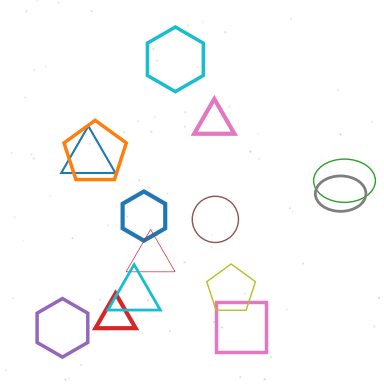[{"shape": "hexagon", "thickness": 3, "radius": 0.32, "center": [0.374, 0.439]}, {"shape": "triangle", "thickness": 1.5, "radius": 0.41, "center": [0.229, 0.591]}, {"shape": "pentagon", "thickness": 2.5, "radius": 0.43, "center": [0.247, 0.602]}, {"shape": "oval", "thickness": 1, "radius": 0.4, "center": [0.895, 0.531]}, {"shape": "triangle", "thickness": 3, "radius": 0.3, "center": [0.3, 0.178]}, {"shape": "triangle", "thickness": 0.5, "radius": 0.37, "center": [0.391, 0.331]}, {"shape": "hexagon", "thickness": 2.5, "radius": 0.38, "center": [0.162, 0.149]}, {"shape": "circle", "thickness": 1, "radius": 0.3, "center": [0.559, 0.43]}, {"shape": "square", "thickness": 2.5, "radius": 0.32, "center": [0.625, 0.15]}, {"shape": "triangle", "thickness": 3, "radius": 0.3, "center": [0.557, 0.683]}, {"shape": "oval", "thickness": 2, "radius": 0.33, "center": [0.885, 0.497]}, {"shape": "pentagon", "thickness": 1, "radius": 0.33, "center": [0.6, 0.248]}, {"shape": "hexagon", "thickness": 2.5, "radius": 0.42, "center": [0.456, 0.846]}, {"shape": "triangle", "thickness": 2, "radius": 0.39, "center": [0.348, 0.234]}]